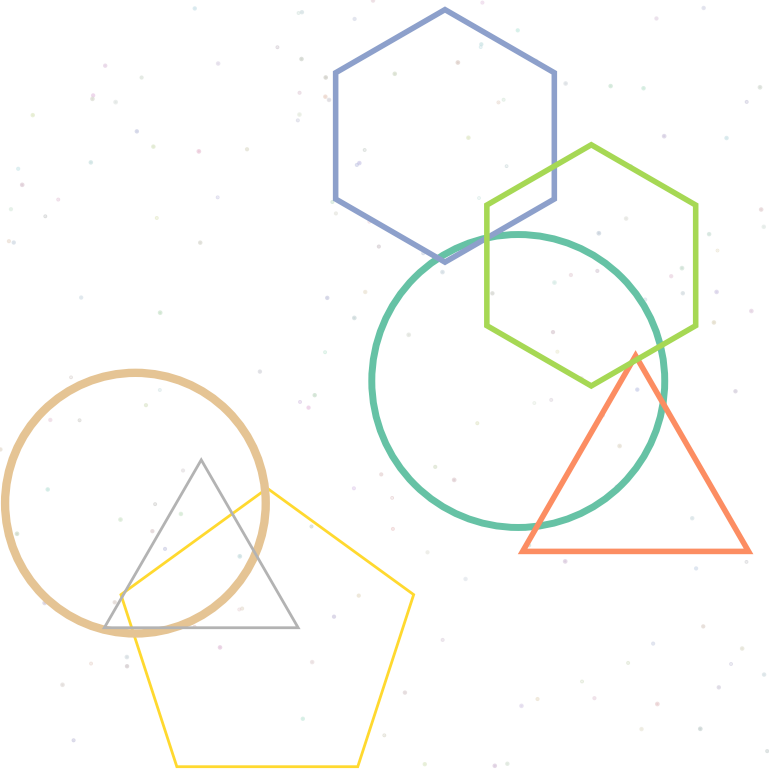[{"shape": "circle", "thickness": 2.5, "radius": 0.95, "center": [0.673, 0.505]}, {"shape": "triangle", "thickness": 2, "radius": 0.85, "center": [0.825, 0.369]}, {"shape": "hexagon", "thickness": 2, "radius": 0.82, "center": [0.578, 0.824]}, {"shape": "hexagon", "thickness": 2, "radius": 0.78, "center": [0.768, 0.655]}, {"shape": "pentagon", "thickness": 1, "radius": 1.0, "center": [0.347, 0.166]}, {"shape": "circle", "thickness": 3, "radius": 0.85, "center": [0.176, 0.347]}, {"shape": "triangle", "thickness": 1, "radius": 0.73, "center": [0.261, 0.257]}]